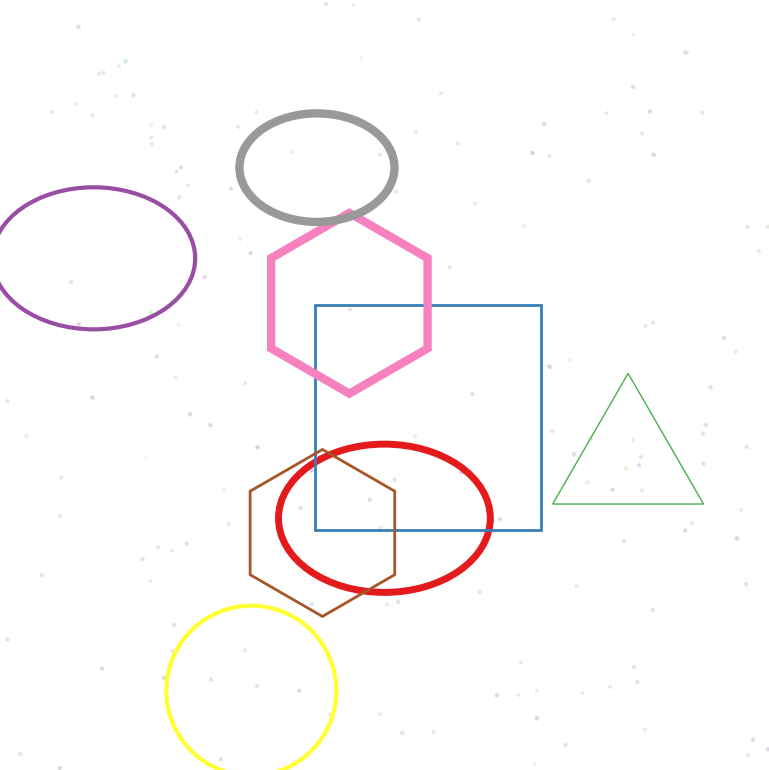[{"shape": "oval", "thickness": 2.5, "radius": 0.69, "center": [0.499, 0.327]}, {"shape": "square", "thickness": 1, "radius": 0.73, "center": [0.556, 0.458]}, {"shape": "triangle", "thickness": 0.5, "radius": 0.57, "center": [0.816, 0.402]}, {"shape": "oval", "thickness": 1.5, "radius": 0.66, "center": [0.122, 0.665]}, {"shape": "circle", "thickness": 1.5, "radius": 0.55, "center": [0.326, 0.103]}, {"shape": "hexagon", "thickness": 1, "radius": 0.54, "center": [0.419, 0.308]}, {"shape": "hexagon", "thickness": 3, "radius": 0.59, "center": [0.454, 0.606]}, {"shape": "oval", "thickness": 3, "radius": 0.5, "center": [0.412, 0.782]}]